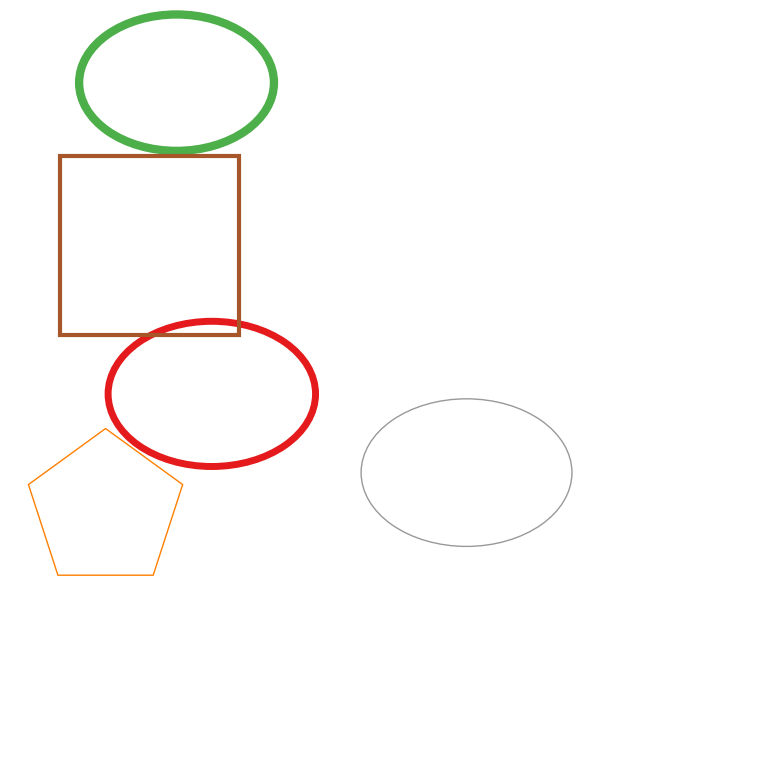[{"shape": "oval", "thickness": 2.5, "radius": 0.67, "center": [0.275, 0.488]}, {"shape": "oval", "thickness": 3, "radius": 0.63, "center": [0.229, 0.893]}, {"shape": "pentagon", "thickness": 0.5, "radius": 0.53, "center": [0.137, 0.338]}, {"shape": "square", "thickness": 1.5, "radius": 0.58, "center": [0.194, 0.681]}, {"shape": "oval", "thickness": 0.5, "radius": 0.68, "center": [0.606, 0.386]}]